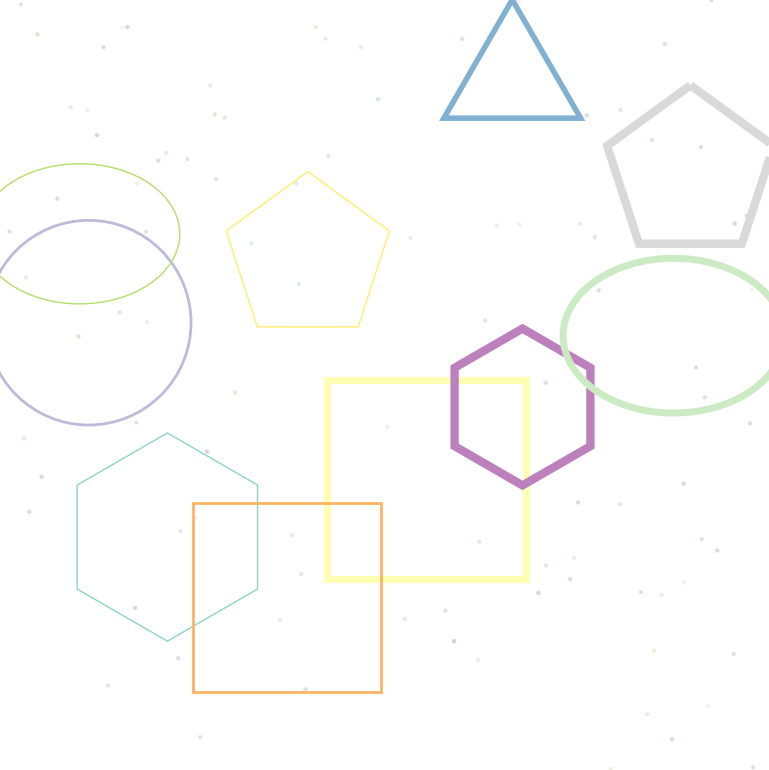[{"shape": "hexagon", "thickness": 0.5, "radius": 0.68, "center": [0.217, 0.303]}, {"shape": "square", "thickness": 2.5, "radius": 0.65, "center": [0.554, 0.378]}, {"shape": "circle", "thickness": 1, "radius": 0.66, "center": [0.115, 0.581]}, {"shape": "triangle", "thickness": 2, "radius": 0.51, "center": [0.665, 0.898]}, {"shape": "square", "thickness": 1, "radius": 0.61, "center": [0.372, 0.224]}, {"shape": "oval", "thickness": 0.5, "radius": 0.65, "center": [0.103, 0.696]}, {"shape": "pentagon", "thickness": 3, "radius": 0.57, "center": [0.897, 0.776]}, {"shape": "hexagon", "thickness": 3, "radius": 0.51, "center": [0.679, 0.471]}, {"shape": "oval", "thickness": 2.5, "radius": 0.72, "center": [0.875, 0.564]}, {"shape": "pentagon", "thickness": 0.5, "radius": 0.56, "center": [0.4, 0.666]}]